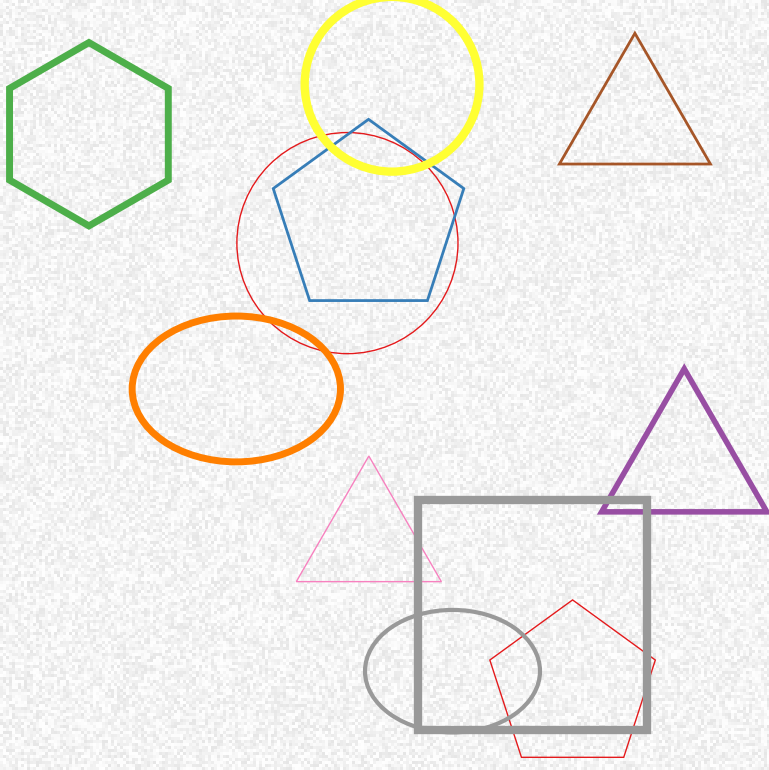[{"shape": "pentagon", "thickness": 0.5, "radius": 0.56, "center": [0.744, 0.108]}, {"shape": "circle", "thickness": 0.5, "radius": 0.72, "center": [0.451, 0.684]}, {"shape": "pentagon", "thickness": 1, "radius": 0.65, "center": [0.479, 0.715]}, {"shape": "hexagon", "thickness": 2.5, "radius": 0.6, "center": [0.115, 0.826]}, {"shape": "triangle", "thickness": 2, "radius": 0.62, "center": [0.889, 0.397]}, {"shape": "oval", "thickness": 2.5, "radius": 0.68, "center": [0.307, 0.495]}, {"shape": "circle", "thickness": 3, "radius": 0.57, "center": [0.509, 0.891]}, {"shape": "triangle", "thickness": 1, "radius": 0.57, "center": [0.825, 0.844]}, {"shape": "triangle", "thickness": 0.5, "radius": 0.54, "center": [0.479, 0.299]}, {"shape": "oval", "thickness": 1.5, "radius": 0.57, "center": [0.588, 0.128]}, {"shape": "square", "thickness": 3, "radius": 0.75, "center": [0.692, 0.201]}]